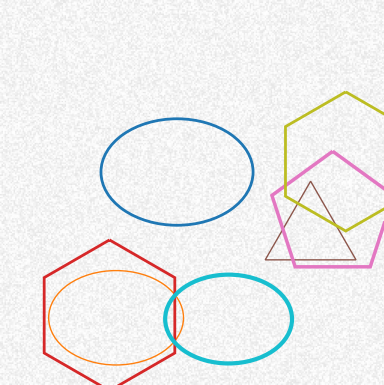[{"shape": "oval", "thickness": 2, "radius": 0.99, "center": [0.46, 0.553]}, {"shape": "oval", "thickness": 1, "radius": 0.88, "center": [0.302, 0.175]}, {"shape": "hexagon", "thickness": 2, "radius": 0.98, "center": [0.284, 0.181]}, {"shape": "triangle", "thickness": 1, "radius": 0.68, "center": [0.807, 0.393]}, {"shape": "pentagon", "thickness": 2.5, "radius": 0.83, "center": [0.864, 0.441]}, {"shape": "hexagon", "thickness": 2, "radius": 0.9, "center": [0.898, 0.581]}, {"shape": "oval", "thickness": 3, "radius": 0.82, "center": [0.594, 0.171]}]